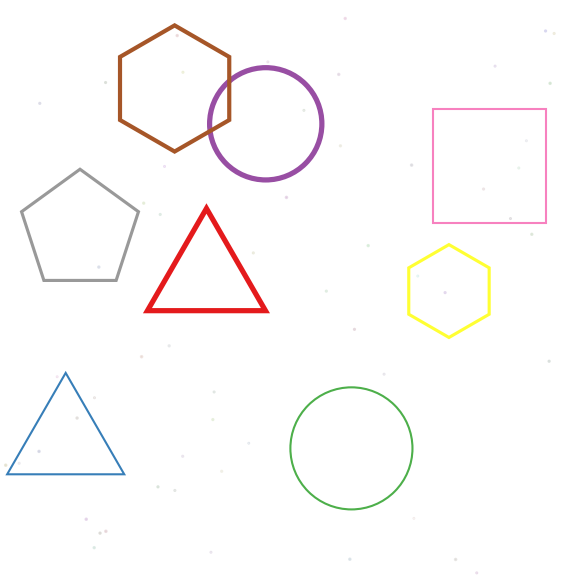[{"shape": "triangle", "thickness": 2.5, "radius": 0.59, "center": [0.358, 0.52]}, {"shape": "triangle", "thickness": 1, "radius": 0.59, "center": [0.114, 0.236]}, {"shape": "circle", "thickness": 1, "radius": 0.53, "center": [0.609, 0.223]}, {"shape": "circle", "thickness": 2.5, "radius": 0.49, "center": [0.46, 0.785]}, {"shape": "hexagon", "thickness": 1.5, "radius": 0.4, "center": [0.777, 0.495]}, {"shape": "hexagon", "thickness": 2, "radius": 0.55, "center": [0.302, 0.846]}, {"shape": "square", "thickness": 1, "radius": 0.49, "center": [0.848, 0.712]}, {"shape": "pentagon", "thickness": 1.5, "radius": 0.53, "center": [0.139, 0.6]}]